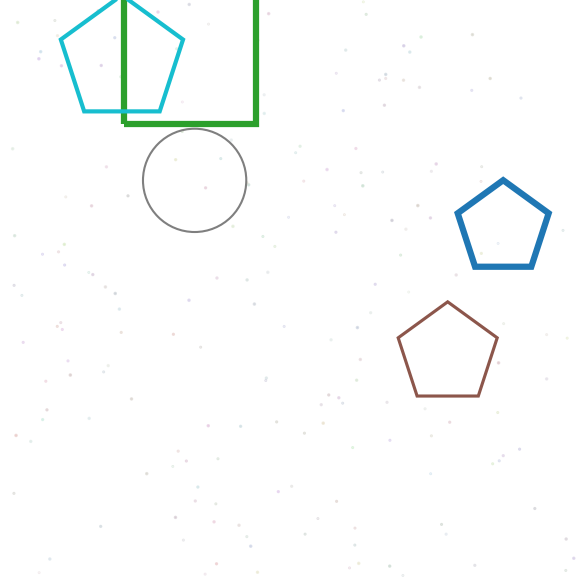[{"shape": "pentagon", "thickness": 3, "radius": 0.41, "center": [0.871, 0.604]}, {"shape": "square", "thickness": 3, "radius": 0.57, "center": [0.329, 0.899]}, {"shape": "pentagon", "thickness": 1.5, "radius": 0.45, "center": [0.775, 0.386]}, {"shape": "circle", "thickness": 1, "radius": 0.45, "center": [0.337, 0.687]}, {"shape": "pentagon", "thickness": 2, "radius": 0.56, "center": [0.211, 0.896]}]